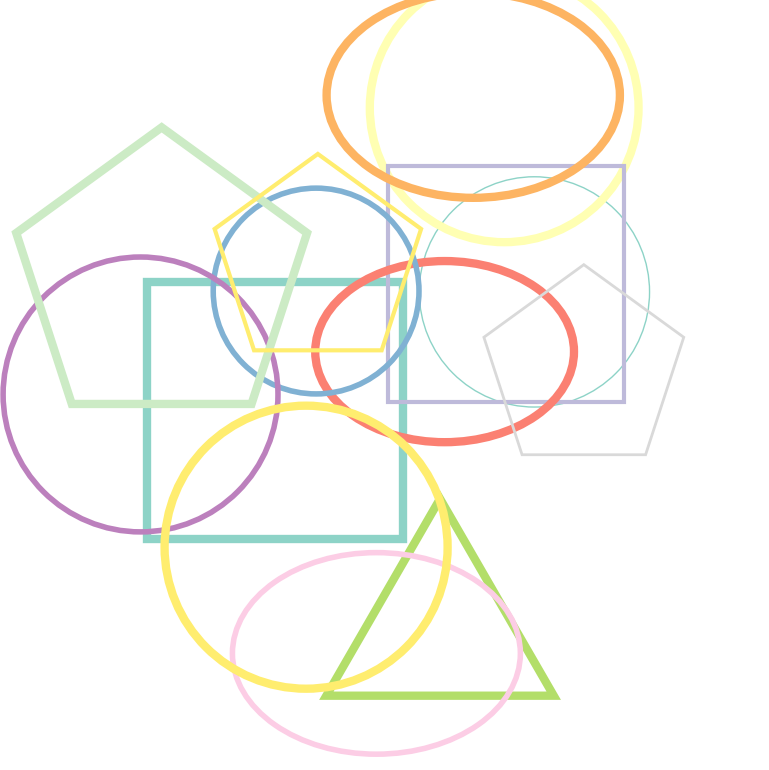[{"shape": "square", "thickness": 3, "radius": 0.83, "center": [0.357, 0.467]}, {"shape": "circle", "thickness": 0.5, "radius": 0.75, "center": [0.694, 0.621]}, {"shape": "circle", "thickness": 3, "radius": 0.87, "center": [0.655, 0.86]}, {"shape": "square", "thickness": 1.5, "radius": 0.77, "center": [0.657, 0.631]}, {"shape": "oval", "thickness": 3, "radius": 0.84, "center": [0.577, 0.543]}, {"shape": "circle", "thickness": 2, "radius": 0.67, "center": [0.411, 0.622]}, {"shape": "oval", "thickness": 3, "radius": 0.95, "center": [0.615, 0.876]}, {"shape": "triangle", "thickness": 3, "radius": 0.85, "center": [0.571, 0.182]}, {"shape": "oval", "thickness": 2, "radius": 0.93, "center": [0.489, 0.151]}, {"shape": "pentagon", "thickness": 1, "radius": 0.68, "center": [0.758, 0.52]}, {"shape": "circle", "thickness": 2, "radius": 0.89, "center": [0.183, 0.488]}, {"shape": "pentagon", "thickness": 3, "radius": 0.99, "center": [0.21, 0.636]}, {"shape": "pentagon", "thickness": 1.5, "radius": 0.7, "center": [0.413, 0.659]}, {"shape": "circle", "thickness": 3, "radius": 0.92, "center": [0.398, 0.289]}]